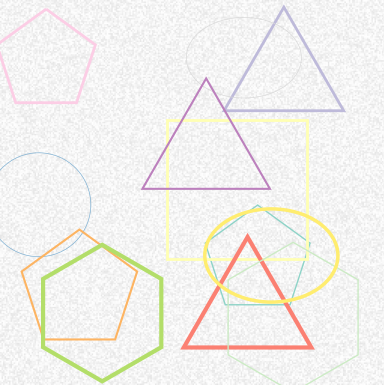[{"shape": "pentagon", "thickness": 1, "radius": 0.72, "center": [0.669, 0.324]}, {"shape": "square", "thickness": 2, "radius": 0.9, "center": [0.616, 0.507]}, {"shape": "triangle", "thickness": 2, "radius": 0.9, "center": [0.737, 0.802]}, {"shape": "triangle", "thickness": 3, "radius": 0.96, "center": [0.643, 0.193]}, {"shape": "circle", "thickness": 0.5, "radius": 0.67, "center": [0.101, 0.468]}, {"shape": "pentagon", "thickness": 1.5, "radius": 0.79, "center": [0.206, 0.246]}, {"shape": "hexagon", "thickness": 3, "radius": 0.89, "center": [0.265, 0.187]}, {"shape": "pentagon", "thickness": 2, "radius": 0.67, "center": [0.12, 0.842]}, {"shape": "oval", "thickness": 0.5, "radius": 0.75, "center": [0.633, 0.85]}, {"shape": "triangle", "thickness": 1.5, "radius": 0.96, "center": [0.535, 0.605]}, {"shape": "hexagon", "thickness": 1, "radius": 0.97, "center": [0.761, 0.176]}, {"shape": "oval", "thickness": 2.5, "radius": 0.86, "center": [0.705, 0.336]}]